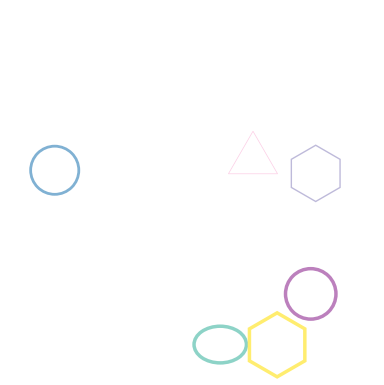[{"shape": "oval", "thickness": 2.5, "radius": 0.34, "center": [0.572, 0.105]}, {"shape": "hexagon", "thickness": 1, "radius": 0.37, "center": [0.82, 0.55]}, {"shape": "circle", "thickness": 2, "radius": 0.31, "center": [0.142, 0.558]}, {"shape": "triangle", "thickness": 0.5, "radius": 0.37, "center": [0.657, 0.585]}, {"shape": "circle", "thickness": 2.5, "radius": 0.33, "center": [0.807, 0.237]}, {"shape": "hexagon", "thickness": 2.5, "radius": 0.42, "center": [0.72, 0.104]}]